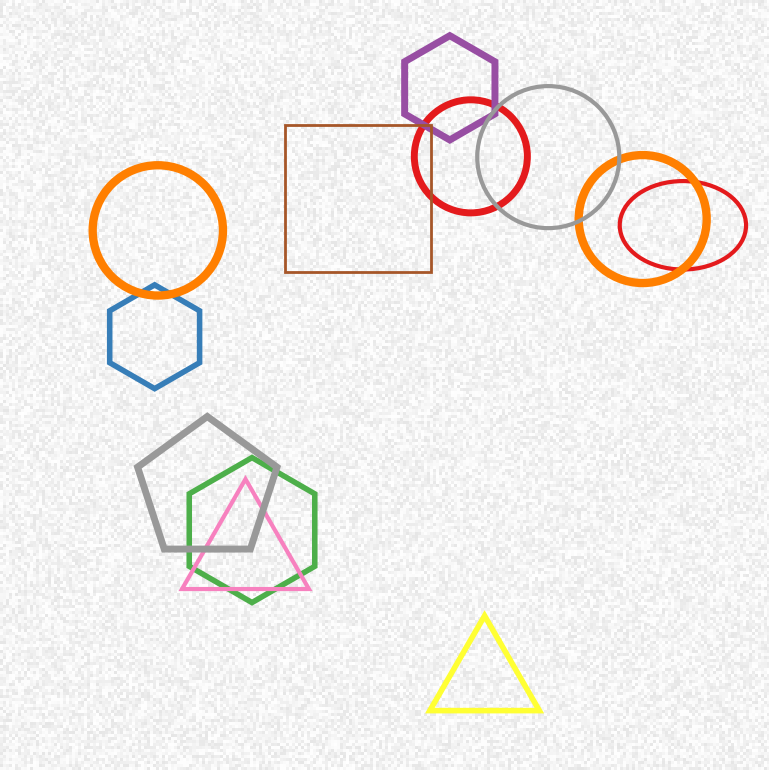[{"shape": "oval", "thickness": 1.5, "radius": 0.41, "center": [0.887, 0.707]}, {"shape": "circle", "thickness": 2.5, "radius": 0.37, "center": [0.611, 0.797]}, {"shape": "hexagon", "thickness": 2, "radius": 0.34, "center": [0.201, 0.563]}, {"shape": "hexagon", "thickness": 2, "radius": 0.47, "center": [0.327, 0.312]}, {"shape": "hexagon", "thickness": 2.5, "radius": 0.34, "center": [0.584, 0.886]}, {"shape": "circle", "thickness": 3, "radius": 0.42, "center": [0.835, 0.716]}, {"shape": "circle", "thickness": 3, "radius": 0.42, "center": [0.205, 0.701]}, {"shape": "triangle", "thickness": 2, "radius": 0.41, "center": [0.629, 0.118]}, {"shape": "square", "thickness": 1, "radius": 0.48, "center": [0.465, 0.742]}, {"shape": "triangle", "thickness": 1.5, "radius": 0.48, "center": [0.319, 0.283]}, {"shape": "pentagon", "thickness": 2.5, "radius": 0.48, "center": [0.269, 0.364]}, {"shape": "circle", "thickness": 1.5, "radius": 0.46, "center": [0.712, 0.796]}]